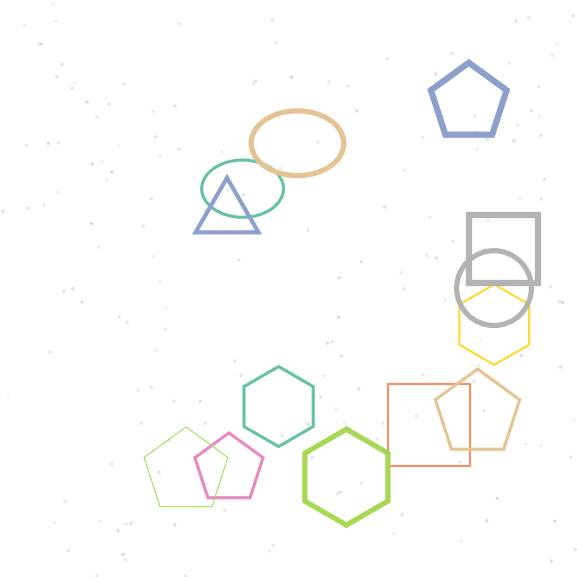[{"shape": "oval", "thickness": 1.5, "radius": 0.35, "center": [0.42, 0.672]}, {"shape": "hexagon", "thickness": 1.5, "radius": 0.35, "center": [0.482, 0.295]}, {"shape": "square", "thickness": 1, "radius": 0.36, "center": [0.743, 0.263]}, {"shape": "triangle", "thickness": 2, "radius": 0.31, "center": [0.393, 0.628]}, {"shape": "pentagon", "thickness": 3, "radius": 0.34, "center": [0.812, 0.822]}, {"shape": "pentagon", "thickness": 1.5, "radius": 0.31, "center": [0.396, 0.187]}, {"shape": "hexagon", "thickness": 2.5, "radius": 0.42, "center": [0.6, 0.173]}, {"shape": "pentagon", "thickness": 0.5, "radius": 0.38, "center": [0.322, 0.183]}, {"shape": "hexagon", "thickness": 1, "radius": 0.35, "center": [0.856, 0.437]}, {"shape": "oval", "thickness": 2.5, "radius": 0.4, "center": [0.515, 0.751]}, {"shape": "pentagon", "thickness": 1.5, "radius": 0.38, "center": [0.827, 0.283]}, {"shape": "square", "thickness": 3, "radius": 0.3, "center": [0.872, 0.568]}, {"shape": "circle", "thickness": 2.5, "radius": 0.32, "center": [0.855, 0.5]}]